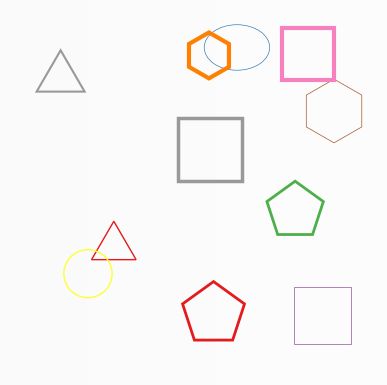[{"shape": "pentagon", "thickness": 2, "radius": 0.42, "center": [0.551, 0.185]}, {"shape": "triangle", "thickness": 1, "radius": 0.33, "center": [0.294, 0.359]}, {"shape": "oval", "thickness": 0.5, "radius": 0.42, "center": [0.612, 0.877]}, {"shape": "pentagon", "thickness": 2, "radius": 0.38, "center": [0.762, 0.453]}, {"shape": "square", "thickness": 0.5, "radius": 0.37, "center": [0.832, 0.18]}, {"shape": "hexagon", "thickness": 3, "radius": 0.3, "center": [0.539, 0.856]}, {"shape": "circle", "thickness": 1, "radius": 0.31, "center": [0.227, 0.289]}, {"shape": "hexagon", "thickness": 0.5, "radius": 0.41, "center": [0.862, 0.712]}, {"shape": "square", "thickness": 3, "radius": 0.33, "center": [0.795, 0.859]}, {"shape": "triangle", "thickness": 1.5, "radius": 0.36, "center": [0.156, 0.798]}, {"shape": "square", "thickness": 2.5, "radius": 0.41, "center": [0.542, 0.612]}]